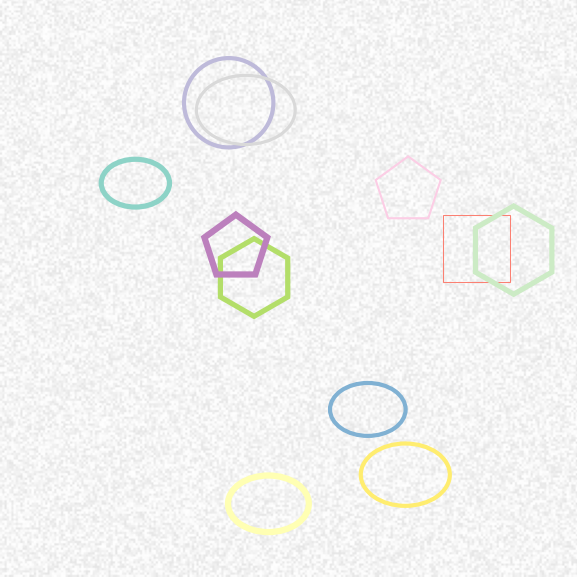[{"shape": "oval", "thickness": 2.5, "radius": 0.3, "center": [0.234, 0.682]}, {"shape": "oval", "thickness": 3, "radius": 0.35, "center": [0.465, 0.127]}, {"shape": "circle", "thickness": 2, "radius": 0.39, "center": [0.396, 0.821]}, {"shape": "square", "thickness": 0.5, "radius": 0.29, "center": [0.825, 0.568]}, {"shape": "oval", "thickness": 2, "radius": 0.33, "center": [0.637, 0.29]}, {"shape": "hexagon", "thickness": 2.5, "radius": 0.34, "center": [0.44, 0.519]}, {"shape": "pentagon", "thickness": 1, "radius": 0.3, "center": [0.707, 0.669]}, {"shape": "oval", "thickness": 1.5, "radius": 0.43, "center": [0.426, 0.809]}, {"shape": "pentagon", "thickness": 3, "radius": 0.29, "center": [0.408, 0.57]}, {"shape": "hexagon", "thickness": 2.5, "radius": 0.38, "center": [0.889, 0.566]}, {"shape": "oval", "thickness": 2, "radius": 0.39, "center": [0.702, 0.177]}]